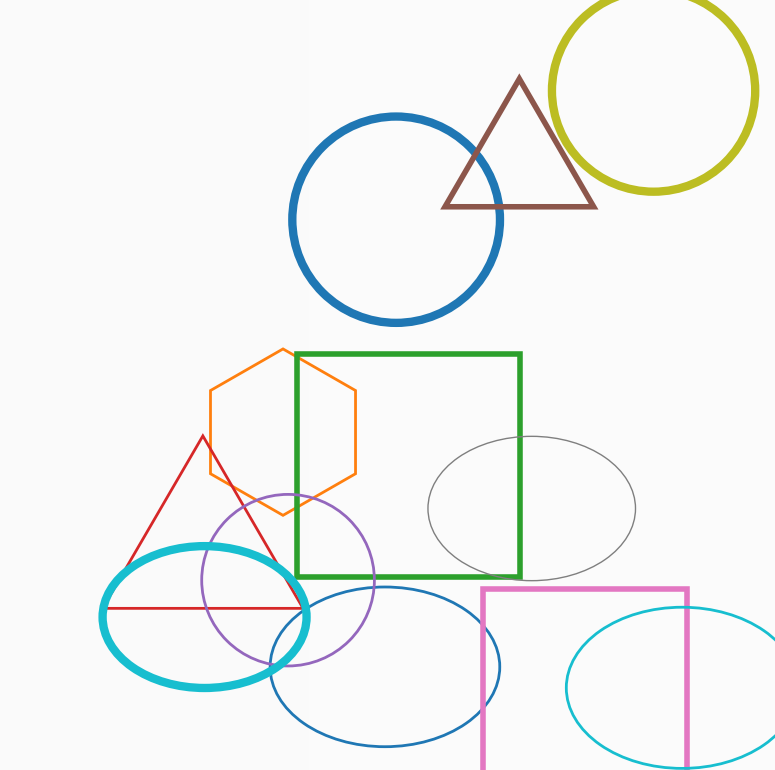[{"shape": "circle", "thickness": 3, "radius": 0.67, "center": [0.511, 0.715]}, {"shape": "oval", "thickness": 1, "radius": 0.74, "center": [0.497, 0.134]}, {"shape": "hexagon", "thickness": 1, "radius": 0.54, "center": [0.365, 0.439]}, {"shape": "square", "thickness": 2, "radius": 0.72, "center": [0.527, 0.395]}, {"shape": "triangle", "thickness": 1, "radius": 0.75, "center": [0.262, 0.285]}, {"shape": "circle", "thickness": 1, "radius": 0.56, "center": [0.372, 0.247]}, {"shape": "triangle", "thickness": 2, "radius": 0.55, "center": [0.67, 0.787]}, {"shape": "square", "thickness": 2, "radius": 0.66, "center": [0.755, 0.103]}, {"shape": "oval", "thickness": 0.5, "radius": 0.67, "center": [0.686, 0.34]}, {"shape": "circle", "thickness": 3, "radius": 0.66, "center": [0.843, 0.882]}, {"shape": "oval", "thickness": 3, "radius": 0.66, "center": [0.264, 0.199]}, {"shape": "oval", "thickness": 1, "radius": 0.75, "center": [0.88, 0.107]}]